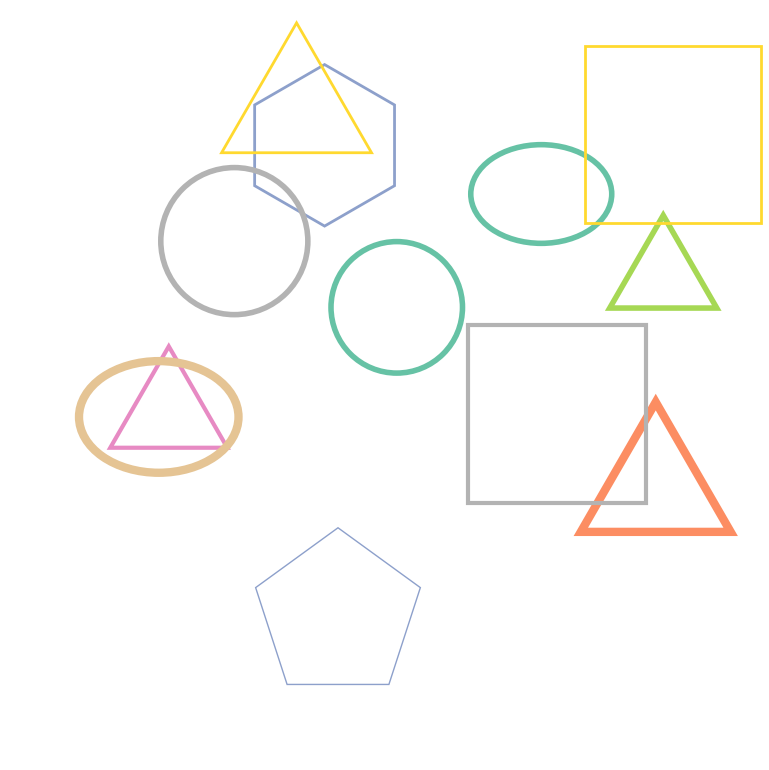[{"shape": "circle", "thickness": 2, "radius": 0.43, "center": [0.515, 0.601]}, {"shape": "oval", "thickness": 2, "radius": 0.46, "center": [0.703, 0.748]}, {"shape": "triangle", "thickness": 3, "radius": 0.56, "center": [0.852, 0.365]}, {"shape": "pentagon", "thickness": 0.5, "radius": 0.56, "center": [0.439, 0.202]}, {"shape": "hexagon", "thickness": 1, "radius": 0.52, "center": [0.422, 0.811]}, {"shape": "triangle", "thickness": 1.5, "radius": 0.44, "center": [0.219, 0.462]}, {"shape": "triangle", "thickness": 2, "radius": 0.4, "center": [0.861, 0.64]}, {"shape": "triangle", "thickness": 1, "radius": 0.56, "center": [0.385, 0.858]}, {"shape": "square", "thickness": 1, "radius": 0.57, "center": [0.874, 0.825]}, {"shape": "oval", "thickness": 3, "radius": 0.52, "center": [0.206, 0.459]}, {"shape": "square", "thickness": 1.5, "radius": 0.58, "center": [0.724, 0.462]}, {"shape": "circle", "thickness": 2, "radius": 0.48, "center": [0.304, 0.687]}]